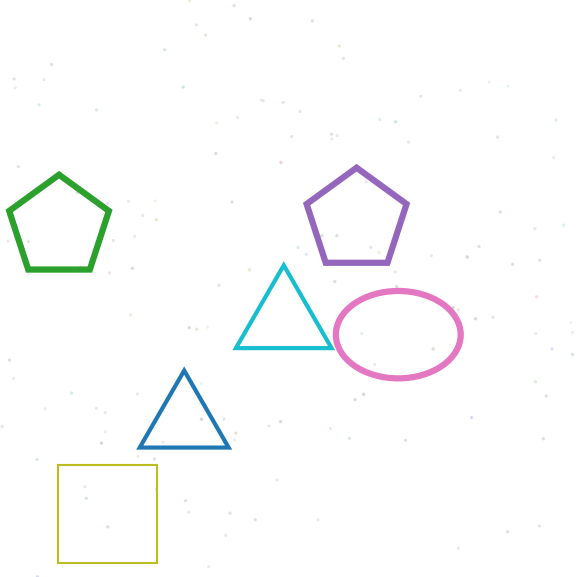[{"shape": "triangle", "thickness": 2, "radius": 0.44, "center": [0.319, 0.269]}, {"shape": "pentagon", "thickness": 3, "radius": 0.45, "center": [0.102, 0.606]}, {"shape": "pentagon", "thickness": 3, "radius": 0.45, "center": [0.617, 0.618]}, {"shape": "oval", "thickness": 3, "radius": 0.54, "center": [0.69, 0.42]}, {"shape": "square", "thickness": 1, "radius": 0.43, "center": [0.186, 0.109]}, {"shape": "triangle", "thickness": 2, "radius": 0.48, "center": [0.491, 0.444]}]